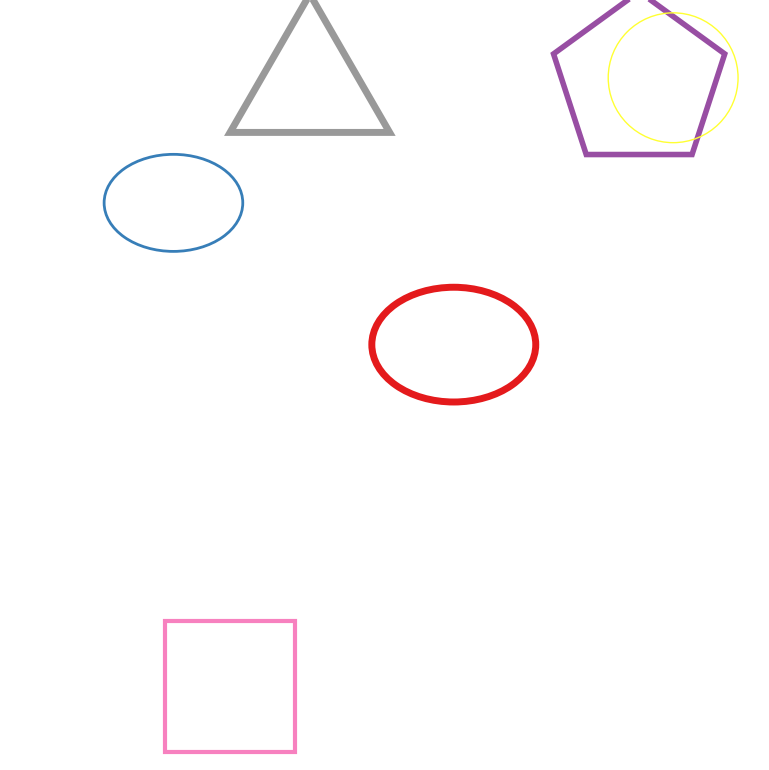[{"shape": "oval", "thickness": 2.5, "radius": 0.53, "center": [0.589, 0.552]}, {"shape": "oval", "thickness": 1, "radius": 0.45, "center": [0.225, 0.737]}, {"shape": "pentagon", "thickness": 2, "radius": 0.58, "center": [0.83, 0.894]}, {"shape": "circle", "thickness": 0.5, "radius": 0.42, "center": [0.874, 0.899]}, {"shape": "square", "thickness": 1.5, "radius": 0.42, "center": [0.299, 0.109]}, {"shape": "triangle", "thickness": 2.5, "radius": 0.6, "center": [0.402, 0.888]}]